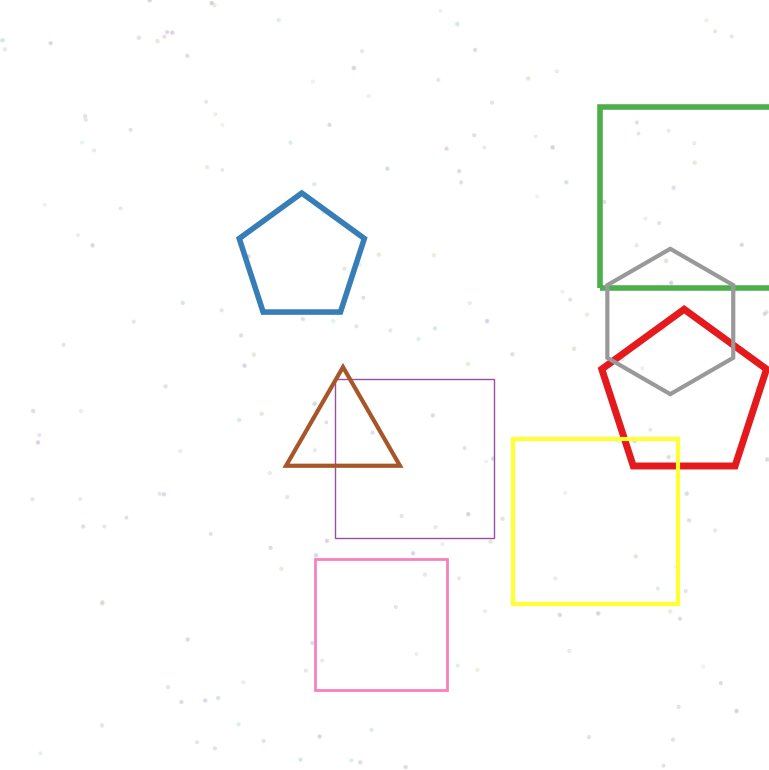[{"shape": "pentagon", "thickness": 2.5, "radius": 0.56, "center": [0.889, 0.486]}, {"shape": "pentagon", "thickness": 2, "radius": 0.43, "center": [0.392, 0.664]}, {"shape": "square", "thickness": 2, "radius": 0.59, "center": [0.896, 0.743]}, {"shape": "square", "thickness": 0.5, "radius": 0.52, "center": [0.539, 0.404]}, {"shape": "square", "thickness": 1.5, "radius": 0.54, "center": [0.773, 0.323]}, {"shape": "triangle", "thickness": 1.5, "radius": 0.43, "center": [0.445, 0.438]}, {"shape": "square", "thickness": 1, "radius": 0.43, "center": [0.495, 0.189]}, {"shape": "hexagon", "thickness": 1.5, "radius": 0.47, "center": [0.871, 0.583]}]